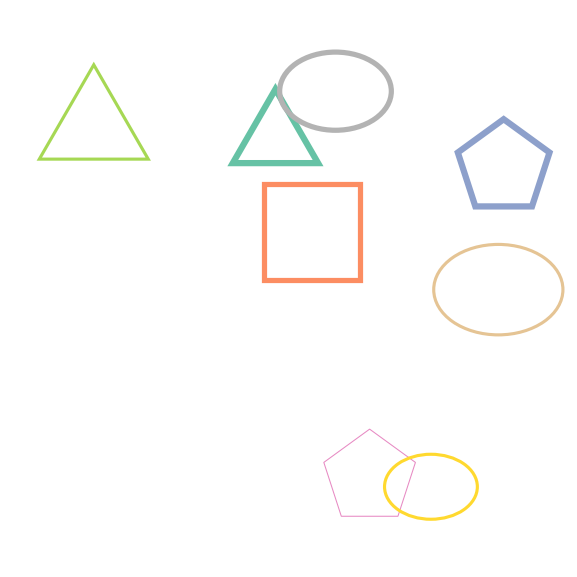[{"shape": "triangle", "thickness": 3, "radius": 0.43, "center": [0.477, 0.759]}, {"shape": "square", "thickness": 2.5, "radius": 0.42, "center": [0.54, 0.597]}, {"shape": "pentagon", "thickness": 3, "radius": 0.42, "center": [0.872, 0.709]}, {"shape": "pentagon", "thickness": 0.5, "radius": 0.42, "center": [0.64, 0.173]}, {"shape": "triangle", "thickness": 1.5, "radius": 0.54, "center": [0.162, 0.778]}, {"shape": "oval", "thickness": 1.5, "radius": 0.4, "center": [0.746, 0.156]}, {"shape": "oval", "thickness": 1.5, "radius": 0.56, "center": [0.863, 0.498]}, {"shape": "oval", "thickness": 2.5, "radius": 0.48, "center": [0.581, 0.841]}]